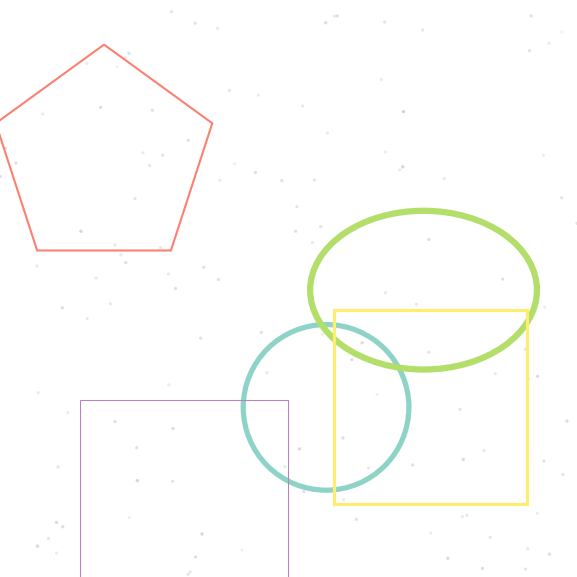[{"shape": "circle", "thickness": 2.5, "radius": 0.72, "center": [0.565, 0.294]}, {"shape": "pentagon", "thickness": 1, "radius": 0.99, "center": [0.18, 0.725]}, {"shape": "oval", "thickness": 3, "radius": 0.98, "center": [0.733, 0.497]}, {"shape": "square", "thickness": 0.5, "radius": 0.9, "center": [0.319, 0.127]}, {"shape": "square", "thickness": 1.5, "radius": 0.84, "center": [0.745, 0.294]}]